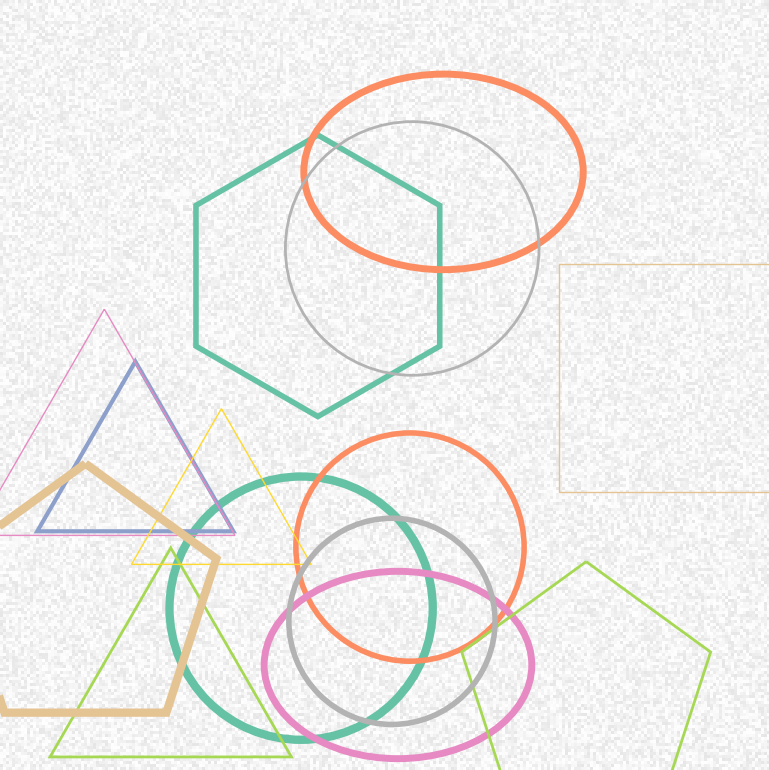[{"shape": "hexagon", "thickness": 2, "radius": 0.91, "center": [0.413, 0.642]}, {"shape": "circle", "thickness": 3, "radius": 0.85, "center": [0.391, 0.21]}, {"shape": "oval", "thickness": 2.5, "radius": 0.91, "center": [0.576, 0.777]}, {"shape": "circle", "thickness": 2, "radius": 0.74, "center": [0.532, 0.29]}, {"shape": "triangle", "thickness": 1.5, "radius": 0.74, "center": [0.176, 0.384]}, {"shape": "triangle", "thickness": 0.5, "radius": 0.98, "center": [0.136, 0.403]}, {"shape": "oval", "thickness": 2.5, "radius": 0.87, "center": [0.517, 0.136]}, {"shape": "triangle", "thickness": 1, "radius": 0.91, "center": [0.222, 0.107]}, {"shape": "pentagon", "thickness": 1, "radius": 0.85, "center": [0.761, 0.101]}, {"shape": "triangle", "thickness": 0.5, "radius": 0.67, "center": [0.288, 0.334]}, {"shape": "square", "thickness": 0.5, "radius": 0.74, "center": [0.874, 0.509]}, {"shape": "pentagon", "thickness": 3, "radius": 0.89, "center": [0.111, 0.219]}, {"shape": "circle", "thickness": 1, "radius": 0.82, "center": [0.535, 0.677]}, {"shape": "circle", "thickness": 2, "radius": 0.67, "center": [0.509, 0.193]}]